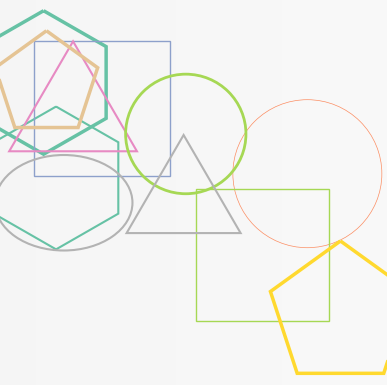[{"shape": "hexagon", "thickness": 1.5, "radius": 0.93, "center": [0.145, 0.538]}, {"shape": "hexagon", "thickness": 2.5, "radius": 0.93, "center": [0.113, 0.786]}, {"shape": "circle", "thickness": 0.5, "radius": 0.96, "center": [0.793, 0.549]}, {"shape": "square", "thickness": 1, "radius": 0.88, "center": [0.262, 0.718]}, {"shape": "triangle", "thickness": 1.5, "radius": 0.95, "center": [0.189, 0.702]}, {"shape": "square", "thickness": 1, "radius": 0.86, "center": [0.678, 0.338]}, {"shape": "circle", "thickness": 2, "radius": 0.78, "center": [0.479, 0.652]}, {"shape": "pentagon", "thickness": 2.5, "radius": 0.95, "center": [0.879, 0.184]}, {"shape": "pentagon", "thickness": 2.5, "radius": 0.69, "center": [0.12, 0.781]}, {"shape": "oval", "thickness": 1.5, "radius": 0.89, "center": [0.165, 0.473]}, {"shape": "triangle", "thickness": 1.5, "radius": 0.85, "center": [0.474, 0.48]}]